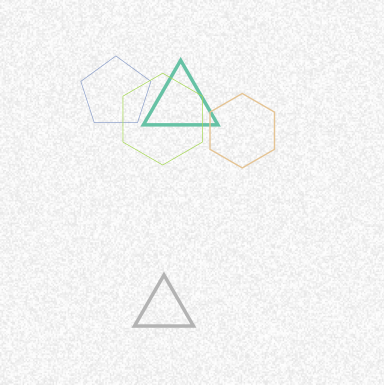[{"shape": "triangle", "thickness": 2.5, "radius": 0.56, "center": [0.469, 0.732]}, {"shape": "pentagon", "thickness": 0.5, "radius": 0.48, "center": [0.301, 0.759]}, {"shape": "hexagon", "thickness": 0.5, "radius": 0.6, "center": [0.423, 0.691]}, {"shape": "hexagon", "thickness": 1, "radius": 0.48, "center": [0.629, 0.66]}, {"shape": "triangle", "thickness": 2.5, "radius": 0.44, "center": [0.426, 0.197]}]